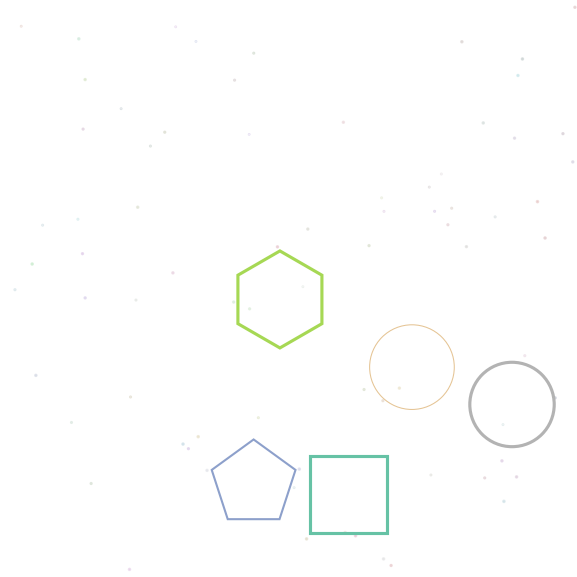[{"shape": "square", "thickness": 1.5, "radius": 0.33, "center": [0.603, 0.143]}, {"shape": "pentagon", "thickness": 1, "radius": 0.38, "center": [0.439, 0.162]}, {"shape": "hexagon", "thickness": 1.5, "radius": 0.42, "center": [0.485, 0.481]}, {"shape": "circle", "thickness": 0.5, "radius": 0.37, "center": [0.713, 0.363]}, {"shape": "circle", "thickness": 1.5, "radius": 0.37, "center": [0.887, 0.299]}]